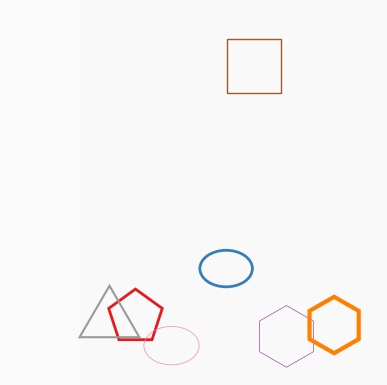[{"shape": "pentagon", "thickness": 2, "radius": 0.36, "center": [0.35, 0.176]}, {"shape": "oval", "thickness": 2, "radius": 0.34, "center": [0.584, 0.302]}, {"shape": "hexagon", "thickness": 0.5, "radius": 0.4, "center": [0.739, 0.126]}, {"shape": "hexagon", "thickness": 3, "radius": 0.37, "center": [0.862, 0.156]}, {"shape": "square", "thickness": 1, "radius": 0.35, "center": [0.656, 0.828]}, {"shape": "oval", "thickness": 0.5, "radius": 0.36, "center": [0.443, 0.102]}, {"shape": "triangle", "thickness": 1.5, "radius": 0.45, "center": [0.283, 0.169]}]